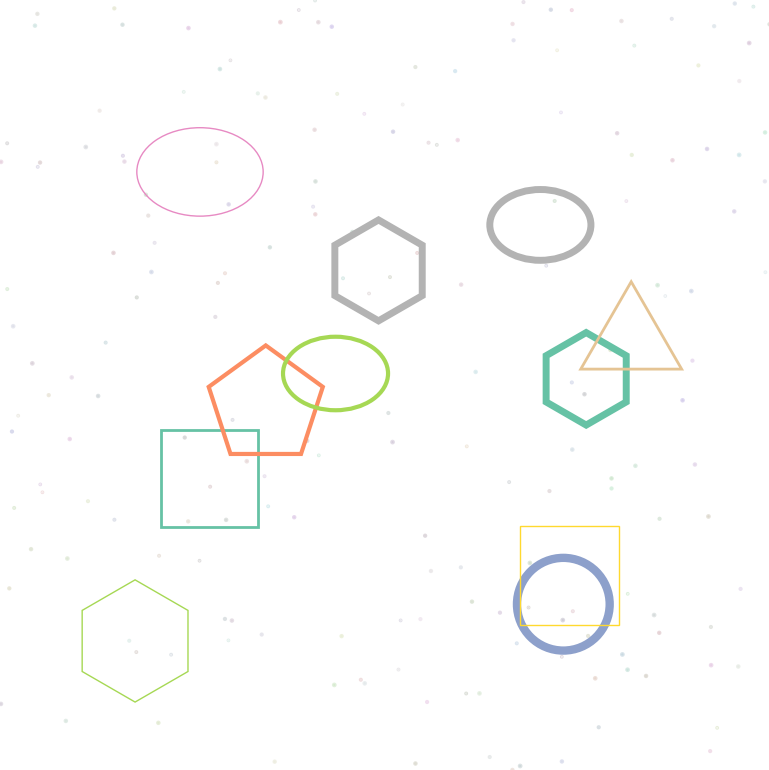[{"shape": "hexagon", "thickness": 2.5, "radius": 0.3, "center": [0.761, 0.508]}, {"shape": "square", "thickness": 1, "radius": 0.32, "center": [0.273, 0.379]}, {"shape": "pentagon", "thickness": 1.5, "radius": 0.39, "center": [0.345, 0.473]}, {"shape": "circle", "thickness": 3, "radius": 0.3, "center": [0.732, 0.215]}, {"shape": "oval", "thickness": 0.5, "radius": 0.41, "center": [0.26, 0.777]}, {"shape": "oval", "thickness": 1.5, "radius": 0.34, "center": [0.436, 0.515]}, {"shape": "hexagon", "thickness": 0.5, "radius": 0.4, "center": [0.175, 0.168]}, {"shape": "square", "thickness": 0.5, "radius": 0.32, "center": [0.739, 0.252]}, {"shape": "triangle", "thickness": 1, "radius": 0.38, "center": [0.82, 0.558]}, {"shape": "oval", "thickness": 2.5, "radius": 0.33, "center": [0.702, 0.708]}, {"shape": "hexagon", "thickness": 2.5, "radius": 0.33, "center": [0.492, 0.649]}]